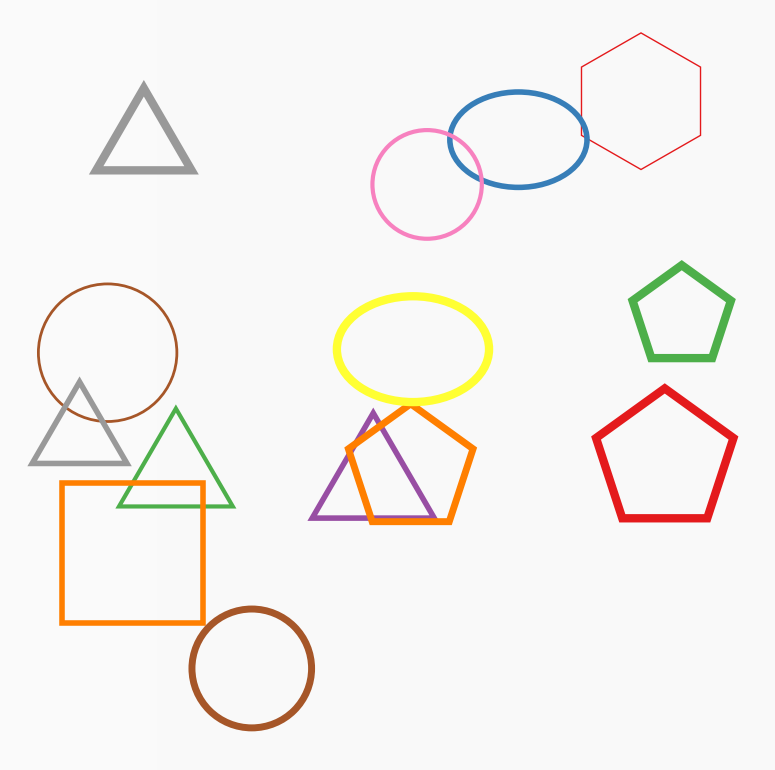[{"shape": "hexagon", "thickness": 0.5, "radius": 0.44, "center": [0.827, 0.869]}, {"shape": "pentagon", "thickness": 3, "radius": 0.47, "center": [0.858, 0.402]}, {"shape": "oval", "thickness": 2, "radius": 0.44, "center": [0.669, 0.819]}, {"shape": "triangle", "thickness": 1.5, "radius": 0.42, "center": [0.227, 0.385]}, {"shape": "pentagon", "thickness": 3, "radius": 0.33, "center": [0.88, 0.589]}, {"shape": "triangle", "thickness": 2, "radius": 0.45, "center": [0.482, 0.373]}, {"shape": "pentagon", "thickness": 2.5, "radius": 0.42, "center": [0.53, 0.391]}, {"shape": "square", "thickness": 2, "radius": 0.45, "center": [0.171, 0.282]}, {"shape": "oval", "thickness": 3, "radius": 0.49, "center": [0.533, 0.547]}, {"shape": "circle", "thickness": 2.5, "radius": 0.39, "center": [0.325, 0.132]}, {"shape": "circle", "thickness": 1, "radius": 0.45, "center": [0.139, 0.542]}, {"shape": "circle", "thickness": 1.5, "radius": 0.35, "center": [0.551, 0.76]}, {"shape": "triangle", "thickness": 2, "radius": 0.35, "center": [0.103, 0.433]}, {"shape": "triangle", "thickness": 3, "radius": 0.36, "center": [0.186, 0.814]}]